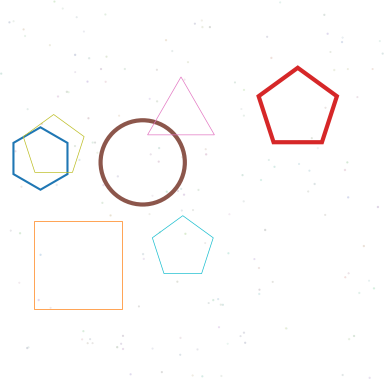[{"shape": "hexagon", "thickness": 1.5, "radius": 0.41, "center": [0.105, 0.588]}, {"shape": "square", "thickness": 0.5, "radius": 0.57, "center": [0.203, 0.312]}, {"shape": "pentagon", "thickness": 3, "radius": 0.53, "center": [0.773, 0.717]}, {"shape": "circle", "thickness": 3, "radius": 0.55, "center": [0.371, 0.578]}, {"shape": "triangle", "thickness": 0.5, "radius": 0.5, "center": [0.47, 0.7]}, {"shape": "pentagon", "thickness": 0.5, "radius": 0.42, "center": [0.139, 0.62]}, {"shape": "pentagon", "thickness": 0.5, "radius": 0.42, "center": [0.475, 0.357]}]